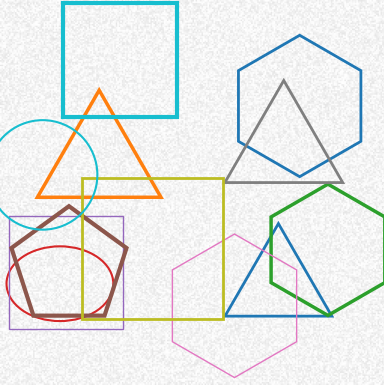[{"shape": "hexagon", "thickness": 2, "radius": 0.92, "center": [0.778, 0.725]}, {"shape": "triangle", "thickness": 2, "radius": 0.8, "center": [0.723, 0.259]}, {"shape": "triangle", "thickness": 2.5, "radius": 0.93, "center": [0.258, 0.58]}, {"shape": "hexagon", "thickness": 2.5, "radius": 0.85, "center": [0.852, 0.351]}, {"shape": "oval", "thickness": 1.5, "radius": 0.69, "center": [0.156, 0.263]}, {"shape": "square", "thickness": 1, "radius": 0.74, "center": [0.171, 0.292]}, {"shape": "pentagon", "thickness": 3, "radius": 0.79, "center": [0.179, 0.307]}, {"shape": "hexagon", "thickness": 1, "radius": 0.93, "center": [0.609, 0.206]}, {"shape": "triangle", "thickness": 2, "radius": 0.88, "center": [0.737, 0.614]}, {"shape": "square", "thickness": 2, "radius": 0.91, "center": [0.396, 0.354]}, {"shape": "circle", "thickness": 1.5, "radius": 0.71, "center": [0.111, 0.546]}, {"shape": "square", "thickness": 3, "radius": 0.74, "center": [0.312, 0.844]}]